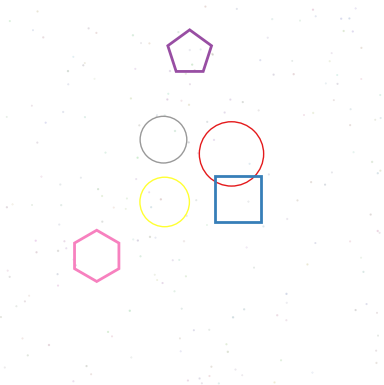[{"shape": "circle", "thickness": 1, "radius": 0.42, "center": [0.601, 0.6]}, {"shape": "square", "thickness": 2, "radius": 0.3, "center": [0.618, 0.484]}, {"shape": "pentagon", "thickness": 2, "radius": 0.3, "center": [0.493, 0.863]}, {"shape": "circle", "thickness": 1, "radius": 0.32, "center": [0.428, 0.475]}, {"shape": "hexagon", "thickness": 2, "radius": 0.33, "center": [0.251, 0.335]}, {"shape": "circle", "thickness": 1, "radius": 0.3, "center": [0.425, 0.637]}]